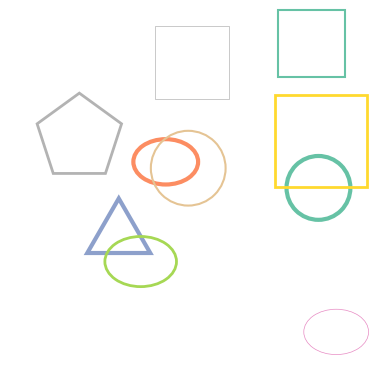[{"shape": "circle", "thickness": 3, "radius": 0.41, "center": [0.827, 0.512]}, {"shape": "square", "thickness": 1.5, "radius": 0.43, "center": [0.808, 0.887]}, {"shape": "oval", "thickness": 3, "radius": 0.42, "center": [0.43, 0.58]}, {"shape": "triangle", "thickness": 3, "radius": 0.47, "center": [0.308, 0.39]}, {"shape": "oval", "thickness": 0.5, "radius": 0.42, "center": [0.873, 0.138]}, {"shape": "oval", "thickness": 2, "radius": 0.47, "center": [0.365, 0.321]}, {"shape": "square", "thickness": 2, "radius": 0.6, "center": [0.833, 0.634]}, {"shape": "circle", "thickness": 1.5, "radius": 0.49, "center": [0.489, 0.563]}, {"shape": "pentagon", "thickness": 2, "radius": 0.58, "center": [0.206, 0.643]}, {"shape": "square", "thickness": 0.5, "radius": 0.48, "center": [0.499, 0.838]}]